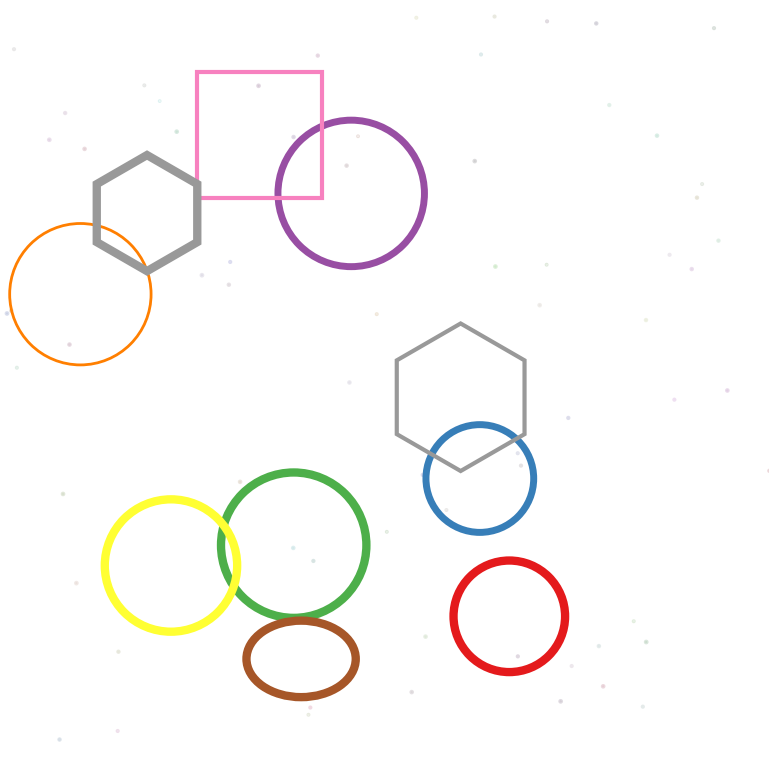[{"shape": "circle", "thickness": 3, "radius": 0.36, "center": [0.661, 0.2]}, {"shape": "circle", "thickness": 2.5, "radius": 0.35, "center": [0.623, 0.379]}, {"shape": "circle", "thickness": 3, "radius": 0.47, "center": [0.381, 0.292]}, {"shape": "circle", "thickness": 2.5, "radius": 0.48, "center": [0.456, 0.749]}, {"shape": "circle", "thickness": 1, "radius": 0.46, "center": [0.104, 0.618]}, {"shape": "circle", "thickness": 3, "radius": 0.43, "center": [0.222, 0.266]}, {"shape": "oval", "thickness": 3, "radius": 0.35, "center": [0.391, 0.144]}, {"shape": "square", "thickness": 1.5, "radius": 0.41, "center": [0.337, 0.824]}, {"shape": "hexagon", "thickness": 3, "radius": 0.38, "center": [0.191, 0.723]}, {"shape": "hexagon", "thickness": 1.5, "radius": 0.48, "center": [0.598, 0.484]}]